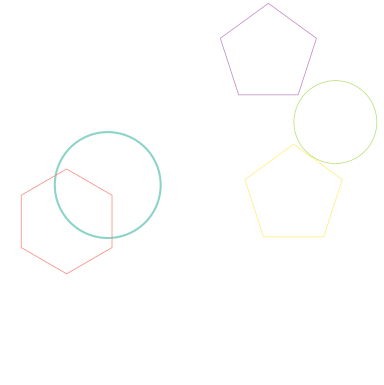[{"shape": "circle", "thickness": 1.5, "radius": 0.69, "center": [0.28, 0.519]}, {"shape": "hexagon", "thickness": 0.5, "radius": 0.68, "center": [0.173, 0.425]}, {"shape": "circle", "thickness": 0.5, "radius": 0.54, "center": [0.871, 0.683]}, {"shape": "pentagon", "thickness": 0.5, "radius": 0.66, "center": [0.697, 0.86]}, {"shape": "pentagon", "thickness": 0.5, "radius": 0.66, "center": [0.763, 0.492]}]